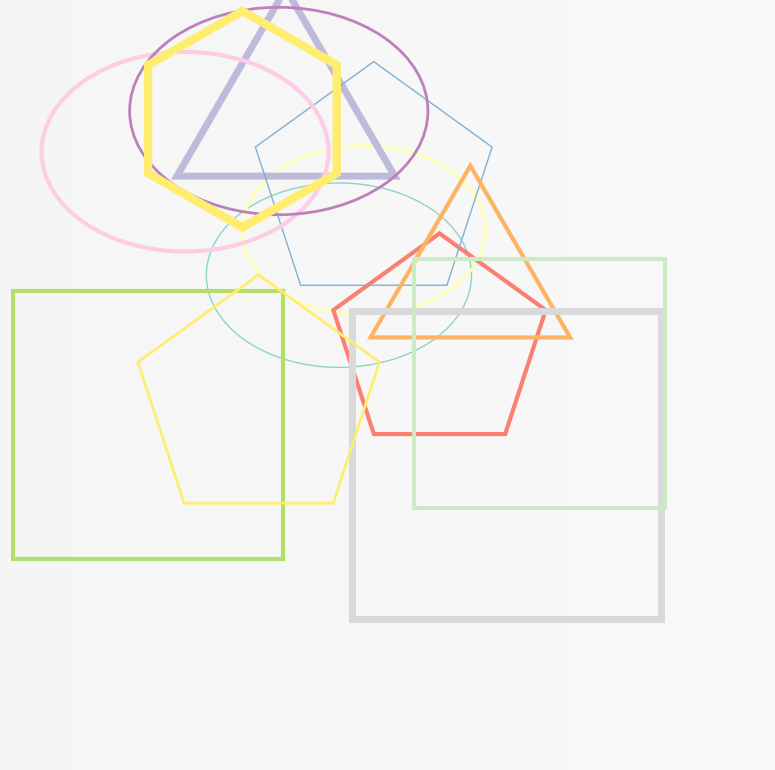[{"shape": "oval", "thickness": 0.5, "radius": 0.86, "center": [0.437, 0.643]}, {"shape": "oval", "thickness": 1, "radius": 0.78, "center": [0.47, 0.701]}, {"shape": "triangle", "thickness": 2.5, "radius": 0.81, "center": [0.369, 0.852]}, {"shape": "pentagon", "thickness": 1.5, "radius": 0.72, "center": [0.567, 0.553]}, {"shape": "pentagon", "thickness": 0.5, "radius": 0.8, "center": [0.482, 0.759]}, {"shape": "triangle", "thickness": 1.5, "radius": 0.74, "center": [0.607, 0.636]}, {"shape": "square", "thickness": 1.5, "radius": 0.87, "center": [0.191, 0.448]}, {"shape": "oval", "thickness": 1.5, "radius": 0.93, "center": [0.239, 0.803]}, {"shape": "square", "thickness": 2.5, "radius": 1.0, "center": [0.654, 0.397]}, {"shape": "oval", "thickness": 1, "radius": 0.96, "center": [0.36, 0.856]}, {"shape": "square", "thickness": 1.5, "radius": 0.81, "center": [0.696, 0.502]}, {"shape": "pentagon", "thickness": 1, "radius": 0.82, "center": [0.334, 0.479]}, {"shape": "hexagon", "thickness": 3, "radius": 0.7, "center": [0.313, 0.845]}]